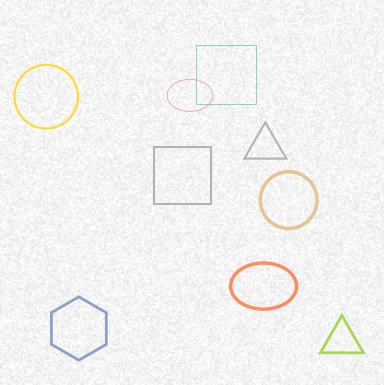[{"shape": "square", "thickness": 0.5, "radius": 0.38, "center": [0.587, 0.807]}, {"shape": "oval", "thickness": 2.5, "radius": 0.43, "center": [0.685, 0.257]}, {"shape": "hexagon", "thickness": 2, "radius": 0.41, "center": [0.205, 0.147]}, {"shape": "oval", "thickness": 0.5, "radius": 0.3, "center": [0.493, 0.752]}, {"shape": "triangle", "thickness": 2, "radius": 0.32, "center": [0.888, 0.116]}, {"shape": "circle", "thickness": 1.5, "radius": 0.41, "center": [0.12, 0.749]}, {"shape": "circle", "thickness": 2.5, "radius": 0.37, "center": [0.75, 0.48]}, {"shape": "triangle", "thickness": 1.5, "radius": 0.31, "center": [0.689, 0.619]}, {"shape": "square", "thickness": 1.5, "radius": 0.38, "center": [0.474, 0.544]}]